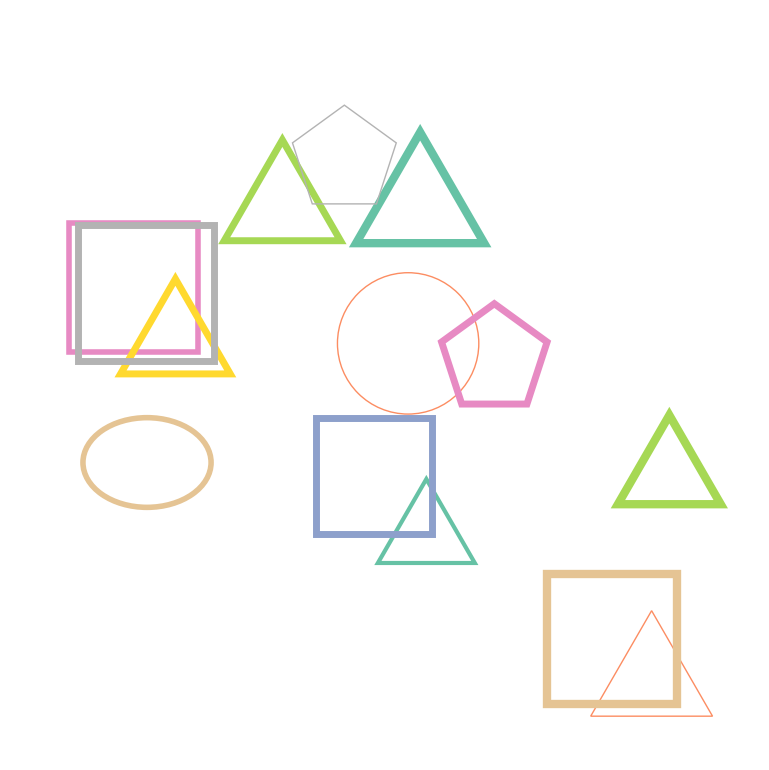[{"shape": "triangle", "thickness": 1.5, "radius": 0.36, "center": [0.554, 0.305]}, {"shape": "triangle", "thickness": 3, "radius": 0.48, "center": [0.546, 0.732]}, {"shape": "circle", "thickness": 0.5, "radius": 0.46, "center": [0.53, 0.554]}, {"shape": "triangle", "thickness": 0.5, "radius": 0.46, "center": [0.846, 0.116]}, {"shape": "square", "thickness": 2.5, "radius": 0.38, "center": [0.486, 0.382]}, {"shape": "pentagon", "thickness": 2.5, "radius": 0.36, "center": [0.642, 0.534]}, {"shape": "square", "thickness": 2, "radius": 0.42, "center": [0.174, 0.626]}, {"shape": "triangle", "thickness": 3, "radius": 0.39, "center": [0.869, 0.384]}, {"shape": "triangle", "thickness": 2.5, "radius": 0.44, "center": [0.367, 0.731]}, {"shape": "triangle", "thickness": 2.5, "radius": 0.41, "center": [0.228, 0.556]}, {"shape": "oval", "thickness": 2, "radius": 0.42, "center": [0.191, 0.399]}, {"shape": "square", "thickness": 3, "radius": 0.42, "center": [0.795, 0.17]}, {"shape": "pentagon", "thickness": 0.5, "radius": 0.35, "center": [0.447, 0.793]}, {"shape": "square", "thickness": 2.5, "radius": 0.44, "center": [0.19, 0.62]}]